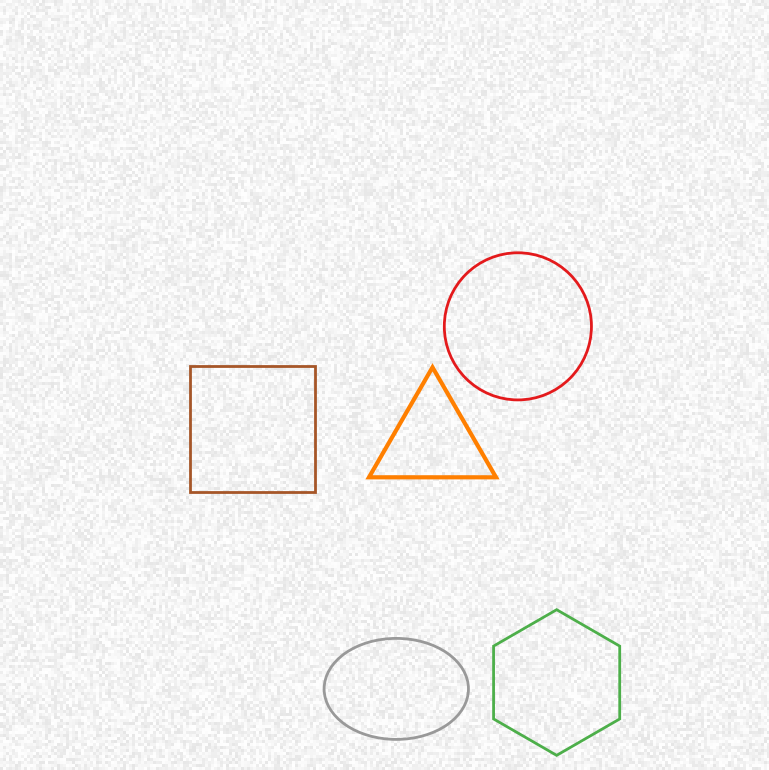[{"shape": "circle", "thickness": 1, "radius": 0.48, "center": [0.673, 0.576]}, {"shape": "hexagon", "thickness": 1, "radius": 0.47, "center": [0.723, 0.114]}, {"shape": "triangle", "thickness": 1.5, "radius": 0.48, "center": [0.562, 0.428]}, {"shape": "square", "thickness": 1, "radius": 0.41, "center": [0.328, 0.443]}, {"shape": "oval", "thickness": 1, "radius": 0.47, "center": [0.515, 0.105]}]